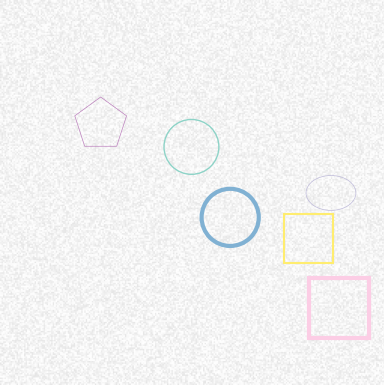[{"shape": "circle", "thickness": 1, "radius": 0.36, "center": [0.497, 0.618]}, {"shape": "oval", "thickness": 0.5, "radius": 0.32, "center": [0.86, 0.499]}, {"shape": "circle", "thickness": 3, "radius": 0.37, "center": [0.598, 0.435]}, {"shape": "square", "thickness": 3, "radius": 0.39, "center": [0.881, 0.2]}, {"shape": "pentagon", "thickness": 0.5, "radius": 0.35, "center": [0.261, 0.677]}, {"shape": "square", "thickness": 1.5, "radius": 0.32, "center": [0.801, 0.381]}]